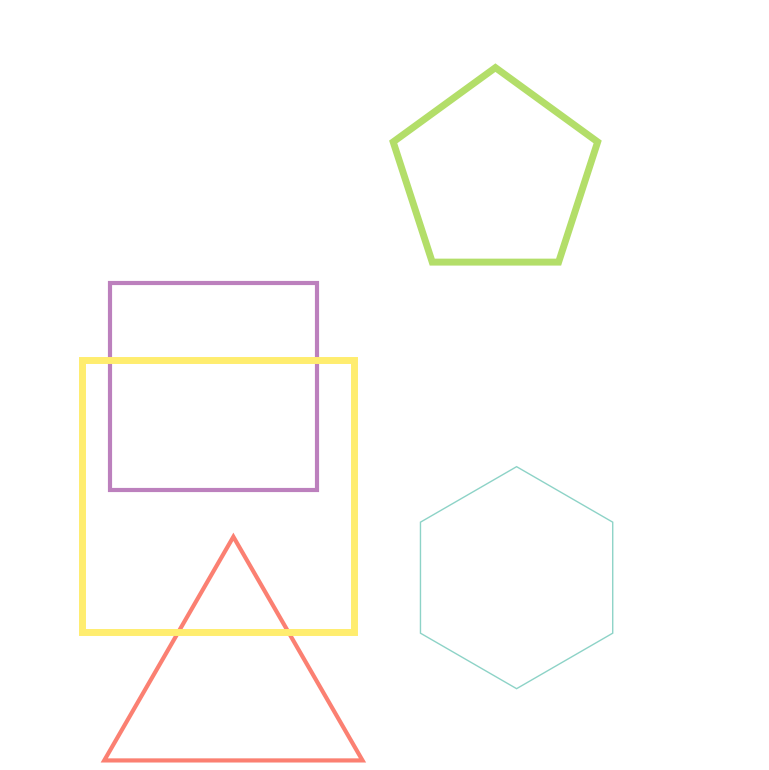[{"shape": "hexagon", "thickness": 0.5, "radius": 0.72, "center": [0.671, 0.25]}, {"shape": "triangle", "thickness": 1.5, "radius": 0.97, "center": [0.303, 0.109]}, {"shape": "pentagon", "thickness": 2.5, "radius": 0.7, "center": [0.643, 0.773]}, {"shape": "square", "thickness": 1.5, "radius": 0.67, "center": [0.278, 0.499]}, {"shape": "square", "thickness": 2.5, "radius": 0.88, "center": [0.283, 0.356]}]